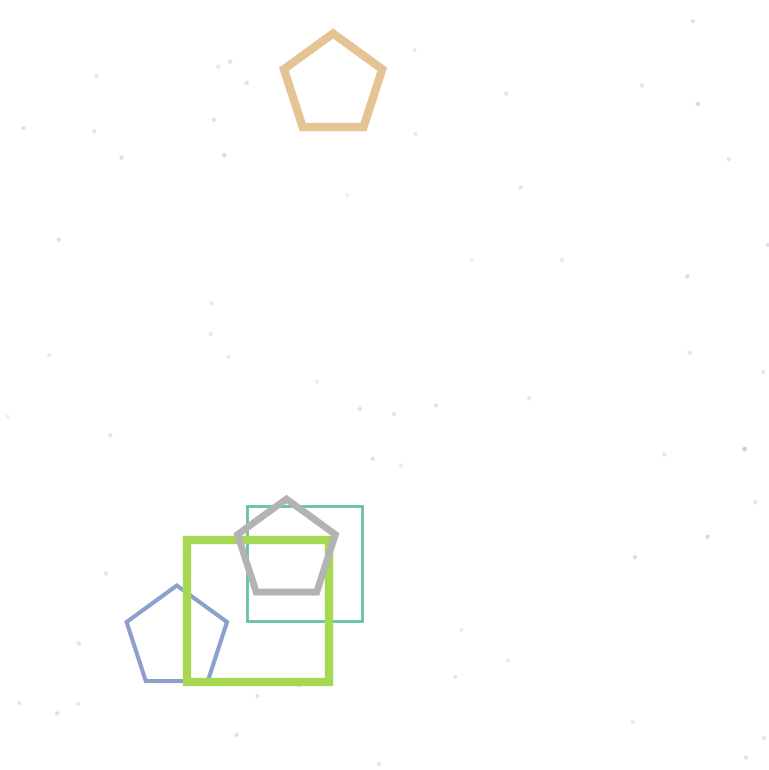[{"shape": "square", "thickness": 1, "radius": 0.38, "center": [0.396, 0.268]}, {"shape": "pentagon", "thickness": 1.5, "radius": 0.34, "center": [0.23, 0.171]}, {"shape": "square", "thickness": 3, "radius": 0.46, "center": [0.335, 0.207]}, {"shape": "pentagon", "thickness": 3, "radius": 0.34, "center": [0.433, 0.889]}, {"shape": "pentagon", "thickness": 2.5, "radius": 0.33, "center": [0.372, 0.285]}]